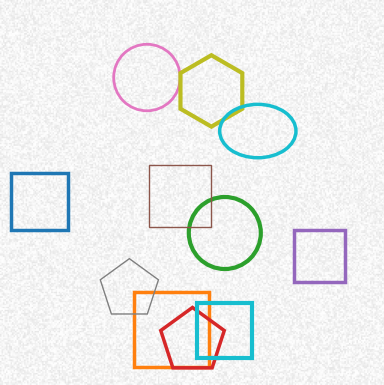[{"shape": "square", "thickness": 2.5, "radius": 0.37, "center": [0.102, 0.476]}, {"shape": "square", "thickness": 2.5, "radius": 0.49, "center": [0.445, 0.145]}, {"shape": "circle", "thickness": 3, "radius": 0.47, "center": [0.584, 0.395]}, {"shape": "pentagon", "thickness": 2.5, "radius": 0.43, "center": [0.5, 0.115]}, {"shape": "square", "thickness": 2.5, "radius": 0.34, "center": [0.83, 0.336]}, {"shape": "square", "thickness": 1, "radius": 0.4, "center": [0.467, 0.492]}, {"shape": "circle", "thickness": 2, "radius": 0.43, "center": [0.382, 0.799]}, {"shape": "pentagon", "thickness": 1, "radius": 0.4, "center": [0.336, 0.249]}, {"shape": "hexagon", "thickness": 3, "radius": 0.46, "center": [0.549, 0.764]}, {"shape": "square", "thickness": 3, "radius": 0.36, "center": [0.583, 0.141]}, {"shape": "oval", "thickness": 2.5, "radius": 0.5, "center": [0.67, 0.66]}]